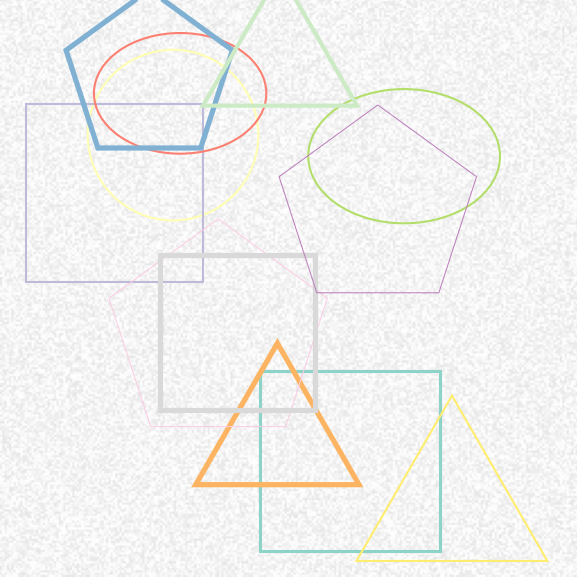[{"shape": "square", "thickness": 1.5, "radius": 0.78, "center": [0.607, 0.201]}, {"shape": "circle", "thickness": 1, "radius": 0.74, "center": [0.3, 0.765]}, {"shape": "square", "thickness": 1, "radius": 0.77, "center": [0.198, 0.665]}, {"shape": "oval", "thickness": 1, "radius": 0.75, "center": [0.312, 0.837]}, {"shape": "pentagon", "thickness": 2.5, "radius": 0.76, "center": [0.258, 0.865]}, {"shape": "triangle", "thickness": 2.5, "radius": 0.82, "center": [0.48, 0.242]}, {"shape": "oval", "thickness": 1, "radius": 0.83, "center": [0.7, 0.729]}, {"shape": "pentagon", "thickness": 0.5, "radius": 0.99, "center": [0.378, 0.421]}, {"shape": "square", "thickness": 2.5, "radius": 0.67, "center": [0.411, 0.423]}, {"shape": "pentagon", "thickness": 0.5, "radius": 0.9, "center": [0.654, 0.638]}, {"shape": "triangle", "thickness": 2, "radius": 0.77, "center": [0.485, 0.893]}, {"shape": "triangle", "thickness": 1, "radius": 0.95, "center": [0.783, 0.123]}]